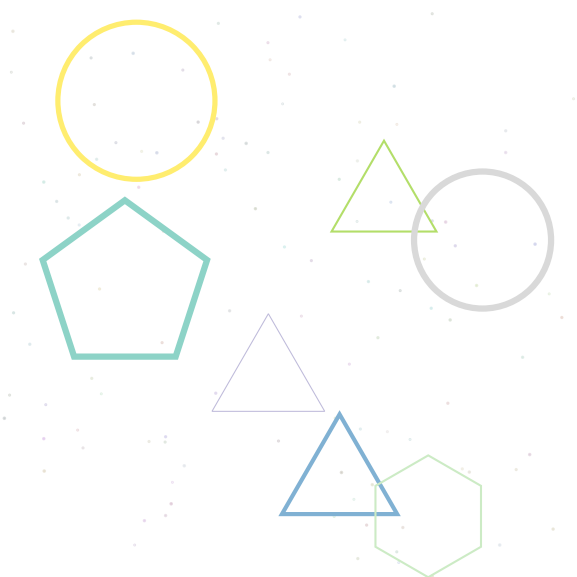[{"shape": "pentagon", "thickness": 3, "radius": 0.75, "center": [0.216, 0.503]}, {"shape": "triangle", "thickness": 0.5, "radius": 0.56, "center": [0.465, 0.343]}, {"shape": "triangle", "thickness": 2, "radius": 0.58, "center": [0.588, 0.167]}, {"shape": "triangle", "thickness": 1, "radius": 0.52, "center": [0.665, 0.651]}, {"shape": "circle", "thickness": 3, "radius": 0.59, "center": [0.836, 0.583]}, {"shape": "hexagon", "thickness": 1, "radius": 0.53, "center": [0.742, 0.105]}, {"shape": "circle", "thickness": 2.5, "radius": 0.68, "center": [0.236, 0.825]}]